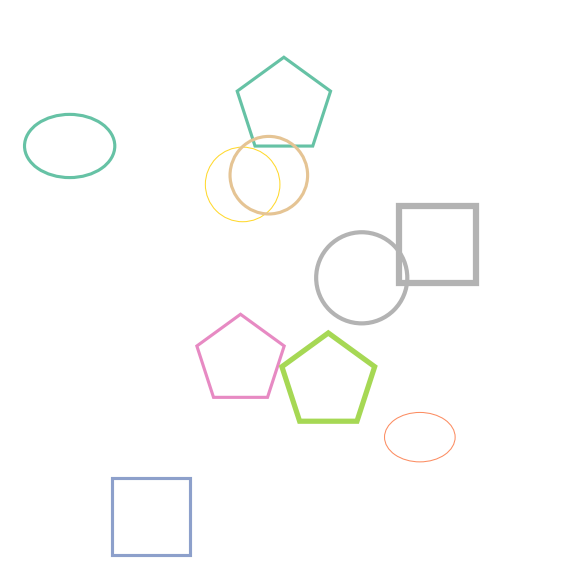[{"shape": "pentagon", "thickness": 1.5, "radius": 0.43, "center": [0.492, 0.815]}, {"shape": "oval", "thickness": 1.5, "radius": 0.39, "center": [0.121, 0.746]}, {"shape": "oval", "thickness": 0.5, "radius": 0.31, "center": [0.727, 0.242]}, {"shape": "square", "thickness": 1.5, "radius": 0.34, "center": [0.261, 0.105]}, {"shape": "pentagon", "thickness": 1.5, "radius": 0.4, "center": [0.416, 0.375]}, {"shape": "pentagon", "thickness": 2.5, "radius": 0.42, "center": [0.568, 0.338]}, {"shape": "circle", "thickness": 0.5, "radius": 0.32, "center": [0.42, 0.68]}, {"shape": "circle", "thickness": 1.5, "radius": 0.34, "center": [0.466, 0.696]}, {"shape": "circle", "thickness": 2, "radius": 0.39, "center": [0.626, 0.518]}, {"shape": "square", "thickness": 3, "radius": 0.33, "center": [0.758, 0.576]}]